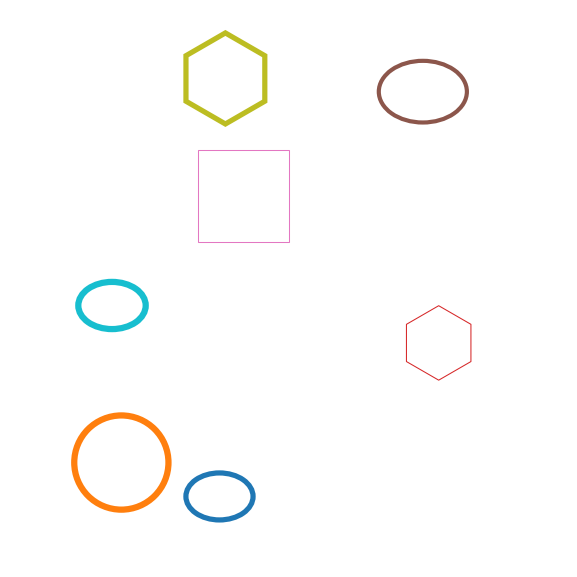[{"shape": "oval", "thickness": 2.5, "radius": 0.29, "center": [0.38, 0.139]}, {"shape": "circle", "thickness": 3, "radius": 0.41, "center": [0.21, 0.198]}, {"shape": "hexagon", "thickness": 0.5, "radius": 0.32, "center": [0.76, 0.405]}, {"shape": "oval", "thickness": 2, "radius": 0.38, "center": [0.732, 0.84]}, {"shape": "square", "thickness": 0.5, "radius": 0.4, "center": [0.422, 0.66]}, {"shape": "hexagon", "thickness": 2.5, "radius": 0.39, "center": [0.39, 0.863]}, {"shape": "oval", "thickness": 3, "radius": 0.29, "center": [0.194, 0.47]}]